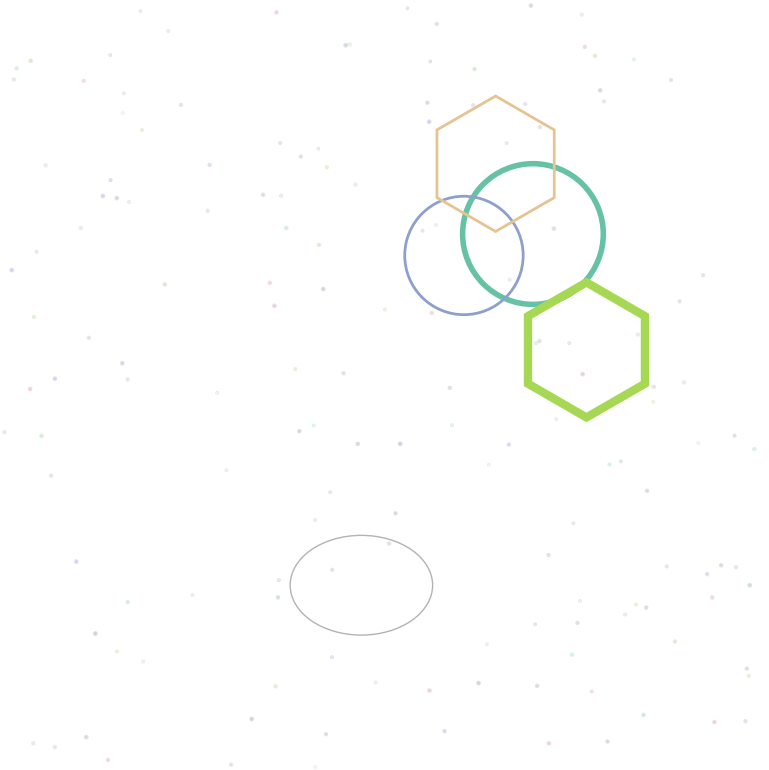[{"shape": "circle", "thickness": 2, "radius": 0.46, "center": [0.692, 0.696]}, {"shape": "circle", "thickness": 1, "radius": 0.38, "center": [0.603, 0.668]}, {"shape": "hexagon", "thickness": 3, "radius": 0.44, "center": [0.762, 0.546]}, {"shape": "hexagon", "thickness": 1, "radius": 0.44, "center": [0.644, 0.787]}, {"shape": "oval", "thickness": 0.5, "radius": 0.46, "center": [0.469, 0.24]}]